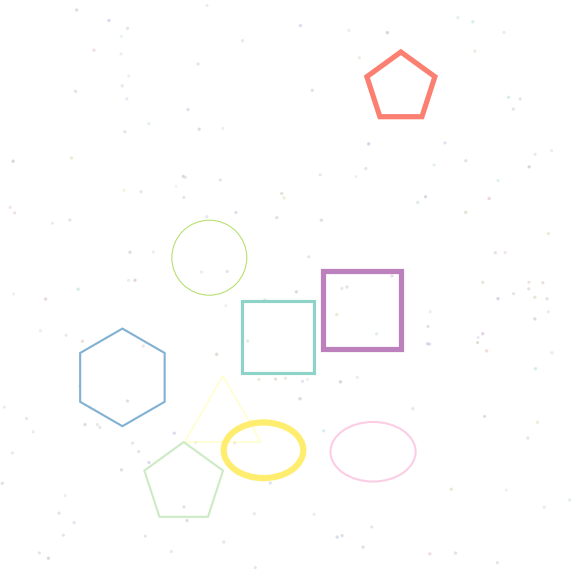[{"shape": "square", "thickness": 1.5, "radius": 0.31, "center": [0.482, 0.415]}, {"shape": "triangle", "thickness": 0.5, "radius": 0.38, "center": [0.386, 0.272]}, {"shape": "pentagon", "thickness": 2.5, "radius": 0.31, "center": [0.694, 0.847]}, {"shape": "hexagon", "thickness": 1, "radius": 0.42, "center": [0.212, 0.346]}, {"shape": "circle", "thickness": 0.5, "radius": 0.32, "center": [0.362, 0.553]}, {"shape": "oval", "thickness": 1, "radius": 0.37, "center": [0.646, 0.217]}, {"shape": "square", "thickness": 2.5, "radius": 0.34, "center": [0.627, 0.463]}, {"shape": "pentagon", "thickness": 1, "radius": 0.36, "center": [0.318, 0.162]}, {"shape": "oval", "thickness": 3, "radius": 0.34, "center": [0.456, 0.219]}]